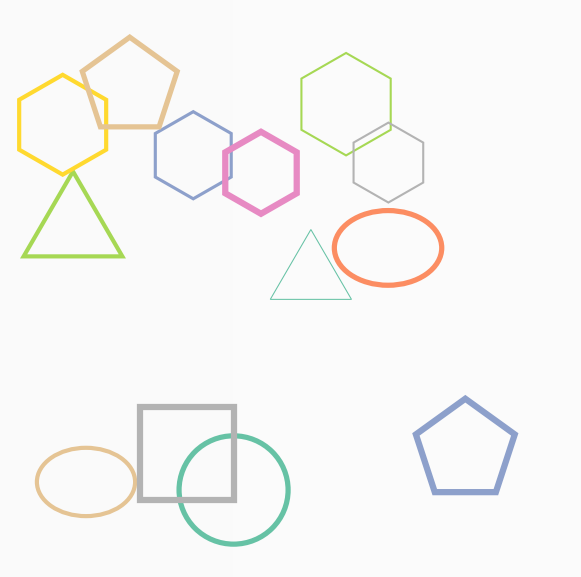[{"shape": "triangle", "thickness": 0.5, "radius": 0.4, "center": [0.535, 0.521]}, {"shape": "circle", "thickness": 2.5, "radius": 0.47, "center": [0.402, 0.151]}, {"shape": "oval", "thickness": 2.5, "radius": 0.46, "center": [0.668, 0.57]}, {"shape": "hexagon", "thickness": 1.5, "radius": 0.38, "center": [0.332, 0.73]}, {"shape": "pentagon", "thickness": 3, "radius": 0.45, "center": [0.801, 0.219]}, {"shape": "hexagon", "thickness": 3, "radius": 0.35, "center": [0.449, 0.7]}, {"shape": "triangle", "thickness": 2, "radius": 0.49, "center": [0.126, 0.604]}, {"shape": "hexagon", "thickness": 1, "radius": 0.44, "center": [0.595, 0.819]}, {"shape": "hexagon", "thickness": 2, "radius": 0.43, "center": [0.108, 0.783]}, {"shape": "pentagon", "thickness": 2.5, "radius": 0.43, "center": [0.223, 0.849]}, {"shape": "oval", "thickness": 2, "radius": 0.42, "center": [0.148, 0.165]}, {"shape": "square", "thickness": 3, "radius": 0.4, "center": [0.322, 0.213]}, {"shape": "hexagon", "thickness": 1, "radius": 0.35, "center": [0.668, 0.718]}]